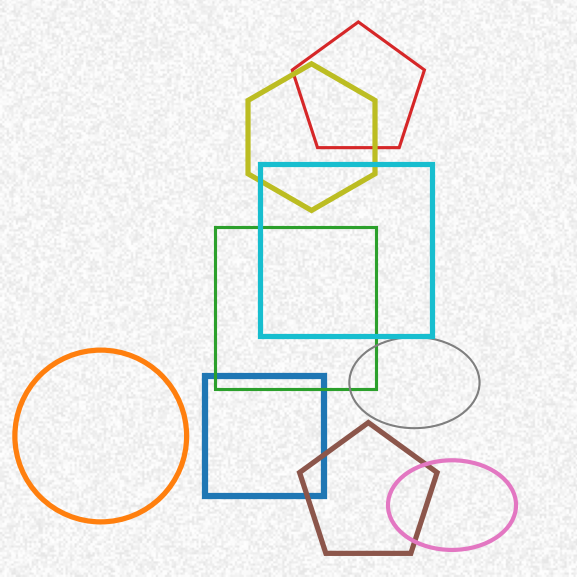[{"shape": "square", "thickness": 3, "radius": 0.52, "center": [0.458, 0.244]}, {"shape": "circle", "thickness": 2.5, "radius": 0.74, "center": [0.174, 0.244]}, {"shape": "square", "thickness": 1.5, "radius": 0.7, "center": [0.512, 0.466]}, {"shape": "pentagon", "thickness": 1.5, "radius": 0.6, "center": [0.621, 0.841]}, {"shape": "pentagon", "thickness": 2.5, "radius": 0.63, "center": [0.638, 0.142]}, {"shape": "oval", "thickness": 2, "radius": 0.55, "center": [0.783, 0.124]}, {"shape": "oval", "thickness": 1, "radius": 0.56, "center": [0.718, 0.337]}, {"shape": "hexagon", "thickness": 2.5, "radius": 0.63, "center": [0.539, 0.762]}, {"shape": "square", "thickness": 2.5, "radius": 0.74, "center": [0.599, 0.566]}]